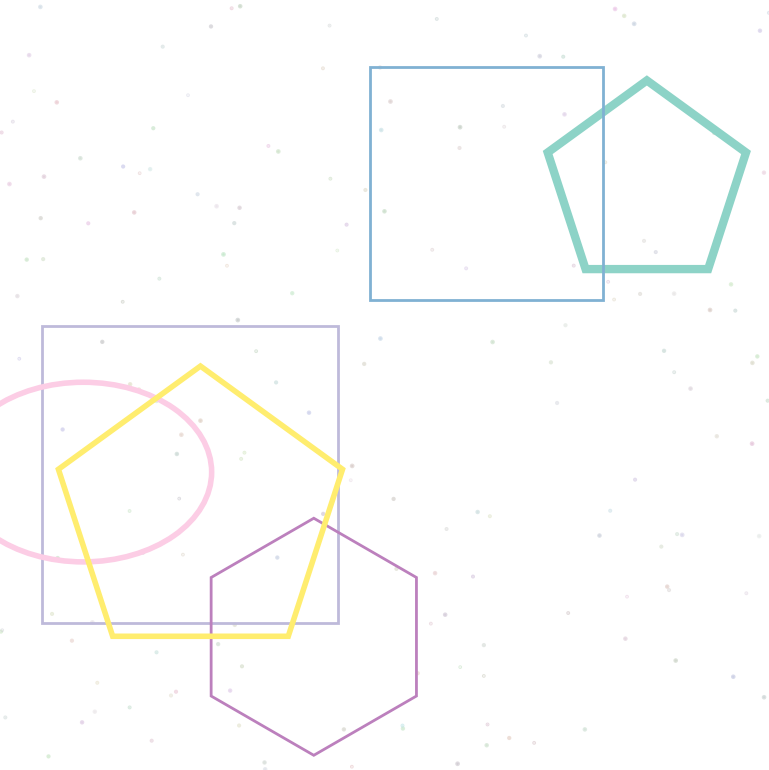[{"shape": "pentagon", "thickness": 3, "radius": 0.68, "center": [0.84, 0.76]}, {"shape": "square", "thickness": 1, "radius": 0.96, "center": [0.247, 0.384]}, {"shape": "square", "thickness": 1, "radius": 0.76, "center": [0.632, 0.762]}, {"shape": "oval", "thickness": 2, "radius": 0.83, "center": [0.108, 0.387]}, {"shape": "hexagon", "thickness": 1, "radius": 0.77, "center": [0.408, 0.173]}, {"shape": "pentagon", "thickness": 2, "radius": 0.97, "center": [0.26, 0.331]}]